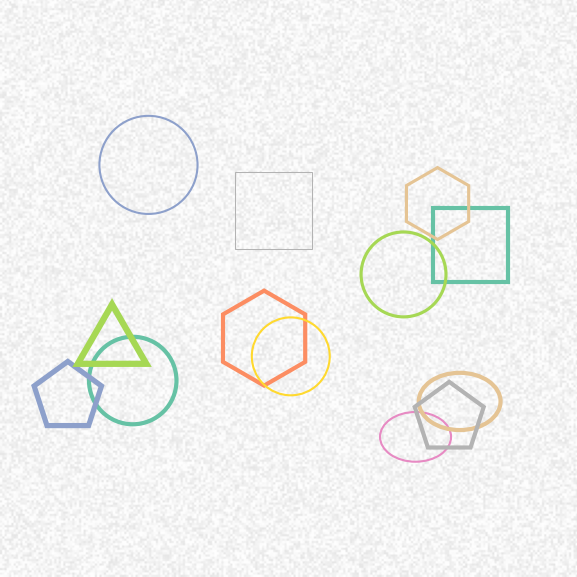[{"shape": "square", "thickness": 2, "radius": 0.32, "center": [0.815, 0.575]}, {"shape": "circle", "thickness": 2, "radius": 0.38, "center": [0.23, 0.34]}, {"shape": "hexagon", "thickness": 2, "radius": 0.41, "center": [0.457, 0.414]}, {"shape": "pentagon", "thickness": 2.5, "radius": 0.31, "center": [0.117, 0.312]}, {"shape": "circle", "thickness": 1, "radius": 0.42, "center": [0.257, 0.714]}, {"shape": "oval", "thickness": 1, "radius": 0.31, "center": [0.72, 0.243]}, {"shape": "circle", "thickness": 1.5, "radius": 0.37, "center": [0.699, 0.524]}, {"shape": "triangle", "thickness": 3, "radius": 0.34, "center": [0.194, 0.403]}, {"shape": "circle", "thickness": 1, "radius": 0.34, "center": [0.504, 0.382]}, {"shape": "oval", "thickness": 2, "radius": 0.35, "center": [0.796, 0.304]}, {"shape": "hexagon", "thickness": 1.5, "radius": 0.31, "center": [0.758, 0.647]}, {"shape": "pentagon", "thickness": 2, "radius": 0.31, "center": [0.778, 0.275]}, {"shape": "square", "thickness": 0.5, "radius": 0.33, "center": [0.474, 0.635]}]